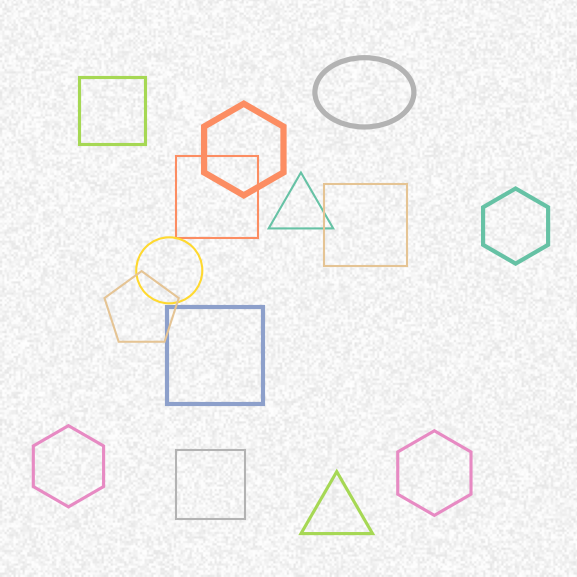[{"shape": "hexagon", "thickness": 2, "radius": 0.33, "center": [0.893, 0.608]}, {"shape": "triangle", "thickness": 1, "radius": 0.32, "center": [0.521, 0.636]}, {"shape": "hexagon", "thickness": 3, "radius": 0.4, "center": [0.422, 0.74]}, {"shape": "square", "thickness": 1, "radius": 0.35, "center": [0.376, 0.658]}, {"shape": "square", "thickness": 2, "radius": 0.42, "center": [0.372, 0.384]}, {"shape": "hexagon", "thickness": 1.5, "radius": 0.35, "center": [0.119, 0.192]}, {"shape": "hexagon", "thickness": 1.5, "radius": 0.37, "center": [0.752, 0.18]}, {"shape": "triangle", "thickness": 1.5, "radius": 0.36, "center": [0.583, 0.111]}, {"shape": "square", "thickness": 1.5, "radius": 0.29, "center": [0.194, 0.807]}, {"shape": "circle", "thickness": 1, "radius": 0.29, "center": [0.293, 0.531]}, {"shape": "square", "thickness": 1, "radius": 0.36, "center": [0.633, 0.61]}, {"shape": "pentagon", "thickness": 1, "radius": 0.34, "center": [0.245, 0.462]}, {"shape": "square", "thickness": 1, "radius": 0.3, "center": [0.364, 0.16]}, {"shape": "oval", "thickness": 2.5, "radius": 0.43, "center": [0.631, 0.839]}]